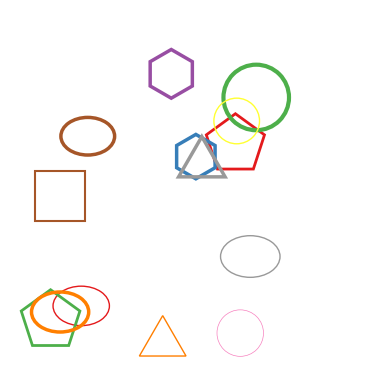[{"shape": "oval", "thickness": 1, "radius": 0.37, "center": [0.211, 0.205]}, {"shape": "pentagon", "thickness": 2, "radius": 0.4, "center": [0.611, 0.625]}, {"shape": "hexagon", "thickness": 2.5, "radius": 0.29, "center": [0.509, 0.593]}, {"shape": "circle", "thickness": 3, "radius": 0.43, "center": [0.666, 0.747]}, {"shape": "pentagon", "thickness": 2, "radius": 0.4, "center": [0.131, 0.167]}, {"shape": "hexagon", "thickness": 2.5, "radius": 0.32, "center": [0.445, 0.808]}, {"shape": "oval", "thickness": 2.5, "radius": 0.37, "center": [0.156, 0.19]}, {"shape": "triangle", "thickness": 1, "radius": 0.35, "center": [0.423, 0.11]}, {"shape": "circle", "thickness": 1, "radius": 0.3, "center": [0.615, 0.686]}, {"shape": "oval", "thickness": 2.5, "radius": 0.35, "center": [0.228, 0.646]}, {"shape": "square", "thickness": 1.5, "radius": 0.32, "center": [0.155, 0.492]}, {"shape": "circle", "thickness": 0.5, "radius": 0.3, "center": [0.624, 0.135]}, {"shape": "triangle", "thickness": 2.5, "radius": 0.35, "center": [0.524, 0.575]}, {"shape": "oval", "thickness": 1, "radius": 0.39, "center": [0.65, 0.334]}]